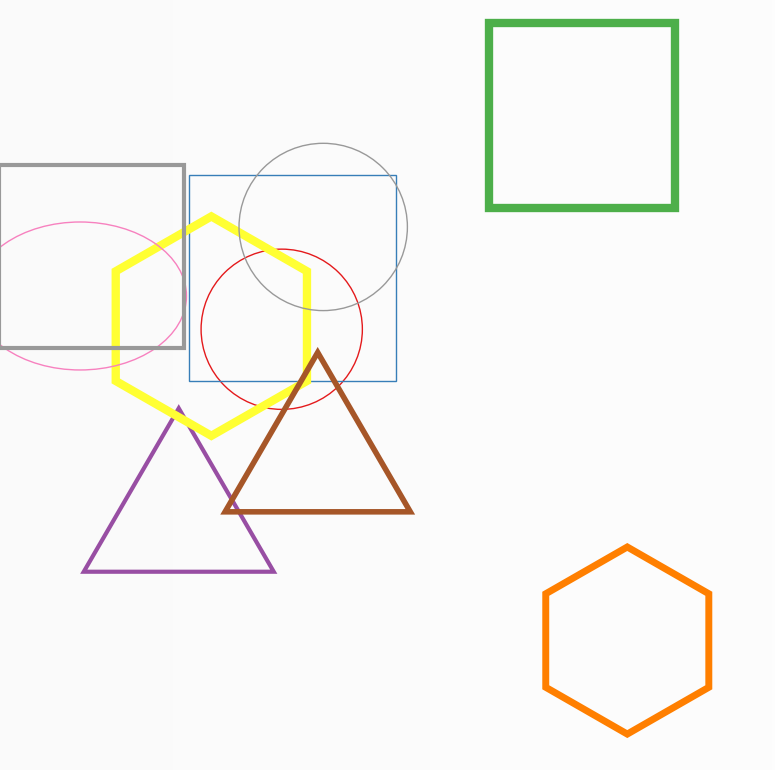[{"shape": "circle", "thickness": 0.5, "radius": 0.52, "center": [0.364, 0.572]}, {"shape": "square", "thickness": 0.5, "radius": 0.67, "center": [0.378, 0.639]}, {"shape": "square", "thickness": 3, "radius": 0.6, "center": [0.751, 0.85]}, {"shape": "triangle", "thickness": 1.5, "radius": 0.71, "center": [0.231, 0.328]}, {"shape": "hexagon", "thickness": 2.5, "radius": 0.61, "center": [0.809, 0.168]}, {"shape": "hexagon", "thickness": 3, "radius": 0.71, "center": [0.273, 0.576]}, {"shape": "triangle", "thickness": 2, "radius": 0.69, "center": [0.41, 0.404]}, {"shape": "oval", "thickness": 0.5, "radius": 0.69, "center": [0.103, 0.616]}, {"shape": "circle", "thickness": 0.5, "radius": 0.54, "center": [0.417, 0.705]}, {"shape": "square", "thickness": 1.5, "radius": 0.59, "center": [0.118, 0.667]}]